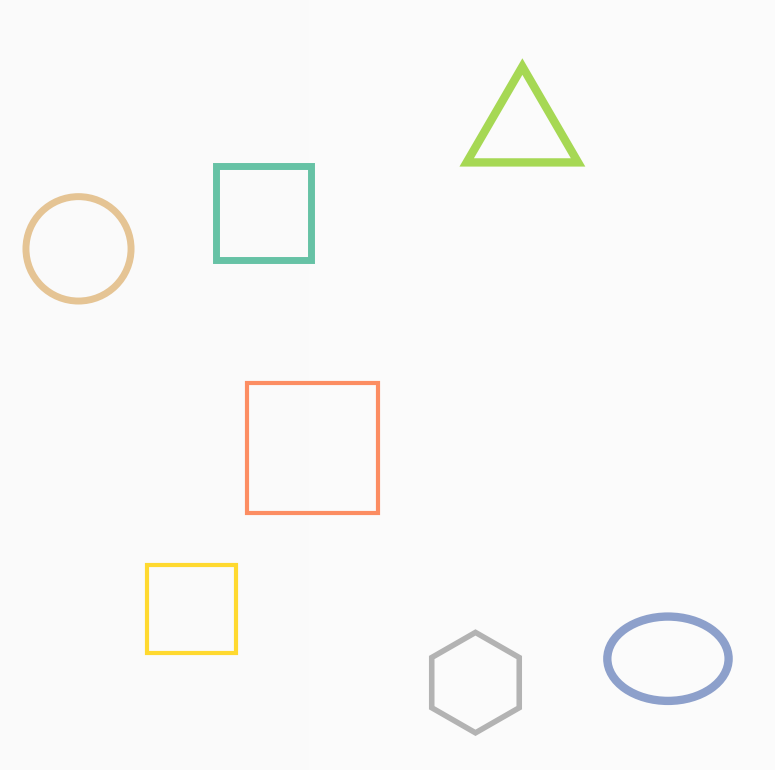[{"shape": "square", "thickness": 2.5, "radius": 0.31, "center": [0.34, 0.723]}, {"shape": "square", "thickness": 1.5, "radius": 0.42, "center": [0.403, 0.418]}, {"shape": "oval", "thickness": 3, "radius": 0.39, "center": [0.862, 0.145]}, {"shape": "triangle", "thickness": 3, "radius": 0.41, "center": [0.674, 0.831]}, {"shape": "square", "thickness": 1.5, "radius": 0.29, "center": [0.247, 0.209]}, {"shape": "circle", "thickness": 2.5, "radius": 0.34, "center": [0.101, 0.677]}, {"shape": "hexagon", "thickness": 2, "radius": 0.33, "center": [0.614, 0.113]}]